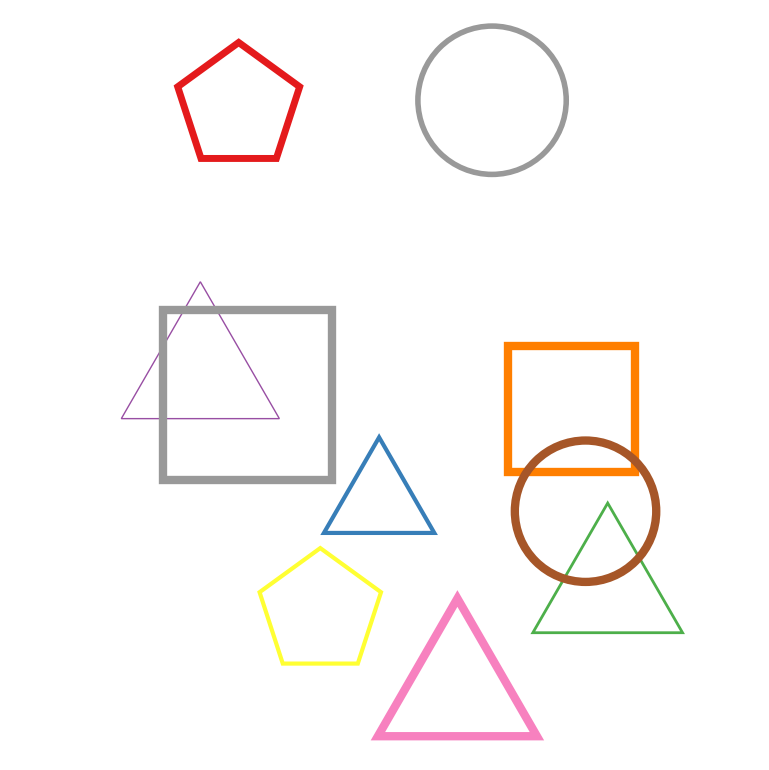[{"shape": "pentagon", "thickness": 2.5, "radius": 0.42, "center": [0.31, 0.862]}, {"shape": "triangle", "thickness": 1.5, "radius": 0.41, "center": [0.492, 0.349]}, {"shape": "triangle", "thickness": 1, "radius": 0.56, "center": [0.789, 0.234]}, {"shape": "triangle", "thickness": 0.5, "radius": 0.59, "center": [0.26, 0.516]}, {"shape": "square", "thickness": 3, "radius": 0.41, "center": [0.742, 0.469]}, {"shape": "pentagon", "thickness": 1.5, "radius": 0.41, "center": [0.416, 0.205]}, {"shape": "circle", "thickness": 3, "radius": 0.46, "center": [0.76, 0.336]}, {"shape": "triangle", "thickness": 3, "radius": 0.6, "center": [0.594, 0.103]}, {"shape": "square", "thickness": 3, "radius": 0.55, "center": [0.322, 0.487]}, {"shape": "circle", "thickness": 2, "radius": 0.48, "center": [0.639, 0.87]}]